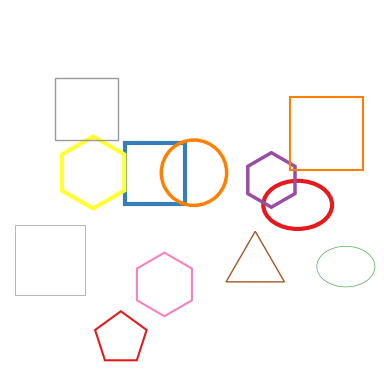[{"shape": "oval", "thickness": 3, "radius": 0.45, "center": [0.773, 0.468]}, {"shape": "pentagon", "thickness": 1.5, "radius": 0.35, "center": [0.314, 0.121]}, {"shape": "square", "thickness": 3, "radius": 0.39, "center": [0.402, 0.55]}, {"shape": "oval", "thickness": 0.5, "radius": 0.38, "center": [0.898, 0.308]}, {"shape": "hexagon", "thickness": 2.5, "radius": 0.35, "center": [0.705, 0.533]}, {"shape": "circle", "thickness": 2.5, "radius": 0.42, "center": [0.504, 0.551]}, {"shape": "square", "thickness": 1.5, "radius": 0.47, "center": [0.848, 0.654]}, {"shape": "hexagon", "thickness": 3, "radius": 0.47, "center": [0.242, 0.552]}, {"shape": "triangle", "thickness": 1, "radius": 0.44, "center": [0.663, 0.312]}, {"shape": "hexagon", "thickness": 1.5, "radius": 0.41, "center": [0.427, 0.261]}, {"shape": "square", "thickness": 0.5, "radius": 0.46, "center": [0.13, 0.324]}, {"shape": "square", "thickness": 1, "radius": 0.41, "center": [0.225, 0.717]}]